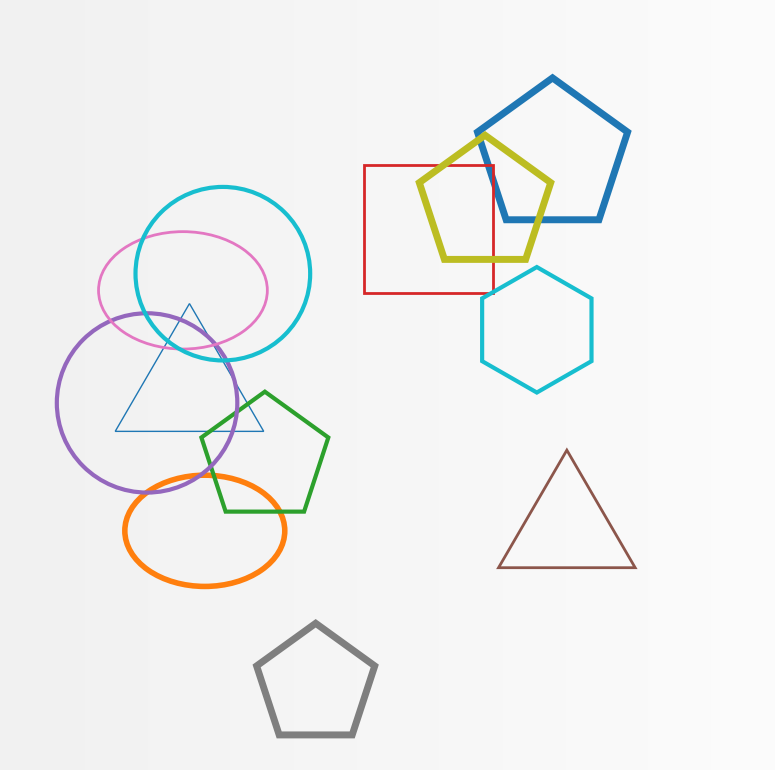[{"shape": "triangle", "thickness": 0.5, "radius": 0.55, "center": [0.244, 0.495]}, {"shape": "pentagon", "thickness": 2.5, "radius": 0.51, "center": [0.713, 0.797]}, {"shape": "oval", "thickness": 2, "radius": 0.52, "center": [0.264, 0.311]}, {"shape": "pentagon", "thickness": 1.5, "radius": 0.43, "center": [0.342, 0.405]}, {"shape": "square", "thickness": 1, "radius": 0.42, "center": [0.553, 0.703]}, {"shape": "circle", "thickness": 1.5, "radius": 0.58, "center": [0.19, 0.477]}, {"shape": "triangle", "thickness": 1, "radius": 0.51, "center": [0.731, 0.314]}, {"shape": "oval", "thickness": 1, "radius": 0.54, "center": [0.236, 0.623]}, {"shape": "pentagon", "thickness": 2.5, "radius": 0.4, "center": [0.407, 0.11]}, {"shape": "pentagon", "thickness": 2.5, "radius": 0.45, "center": [0.626, 0.735]}, {"shape": "hexagon", "thickness": 1.5, "radius": 0.41, "center": [0.693, 0.572]}, {"shape": "circle", "thickness": 1.5, "radius": 0.56, "center": [0.288, 0.645]}]